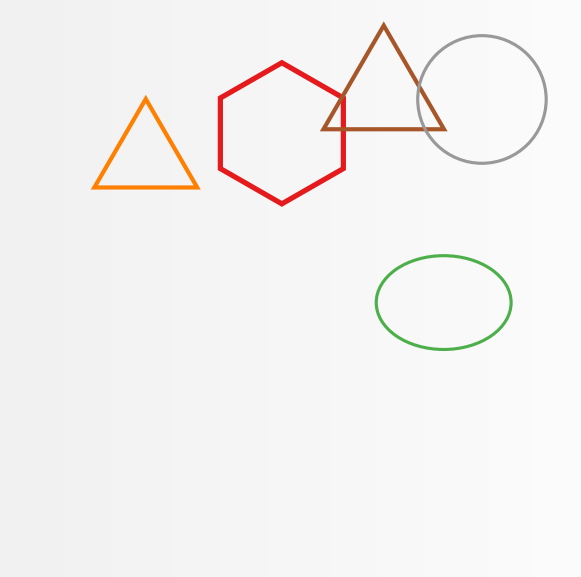[{"shape": "hexagon", "thickness": 2.5, "radius": 0.61, "center": [0.485, 0.768]}, {"shape": "oval", "thickness": 1.5, "radius": 0.58, "center": [0.763, 0.475]}, {"shape": "triangle", "thickness": 2, "radius": 0.51, "center": [0.251, 0.726]}, {"shape": "triangle", "thickness": 2, "radius": 0.6, "center": [0.66, 0.835]}, {"shape": "circle", "thickness": 1.5, "radius": 0.55, "center": [0.829, 0.827]}]